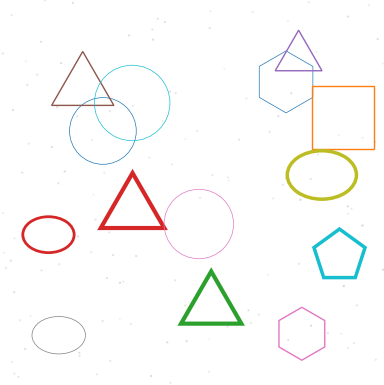[{"shape": "hexagon", "thickness": 0.5, "radius": 0.4, "center": [0.743, 0.787]}, {"shape": "circle", "thickness": 0.5, "radius": 0.43, "center": [0.267, 0.66]}, {"shape": "square", "thickness": 1, "radius": 0.4, "center": [0.892, 0.695]}, {"shape": "triangle", "thickness": 3, "radius": 0.45, "center": [0.549, 0.205]}, {"shape": "triangle", "thickness": 3, "radius": 0.48, "center": [0.344, 0.455]}, {"shape": "oval", "thickness": 2, "radius": 0.33, "center": [0.126, 0.39]}, {"shape": "triangle", "thickness": 1, "radius": 0.35, "center": [0.776, 0.851]}, {"shape": "triangle", "thickness": 1, "radius": 0.47, "center": [0.215, 0.773]}, {"shape": "hexagon", "thickness": 1, "radius": 0.34, "center": [0.784, 0.133]}, {"shape": "circle", "thickness": 0.5, "radius": 0.45, "center": [0.516, 0.418]}, {"shape": "oval", "thickness": 0.5, "radius": 0.35, "center": [0.153, 0.129]}, {"shape": "oval", "thickness": 2.5, "radius": 0.45, "center": [0.836, 0.546]}, {"shape": "circle", "thickness": 0.5, "radius": 0.49, "center": [0.343, 0.733]}, {"shape": "pentagon", "thickness": 2.5, "radius": 0.35, "center": [0.882, 0.335]}]